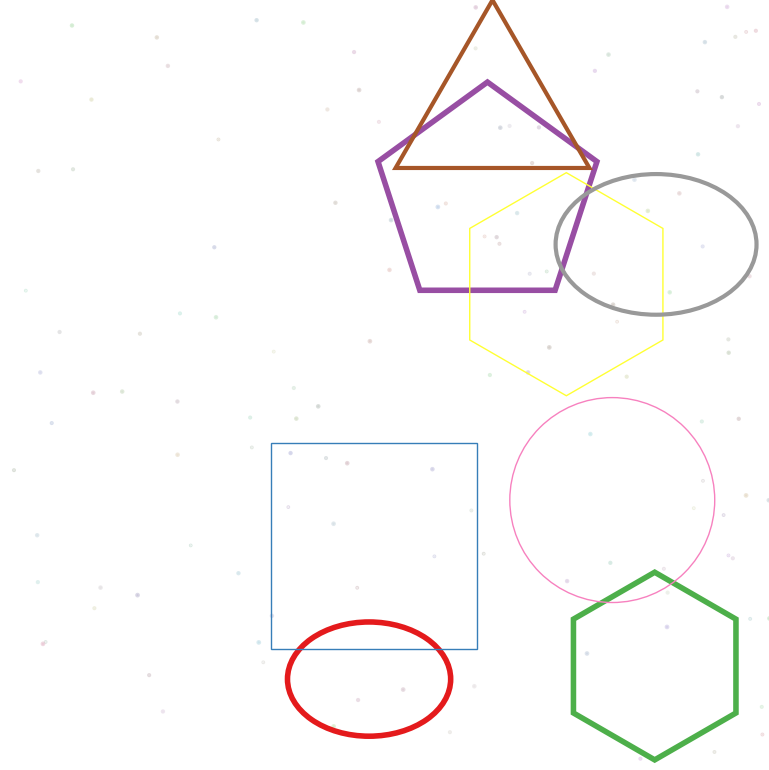[{"shape": "oval", "thickness": 2, "radius": 0.53, "center": [0.479, 0.118]}, {"shape": "square", "thickness": 0.5, "radius": 0.67, "center": [0.486, 0.291]}, {"shape": "hexagon", "thickness": 2, "radius": 0.61, "center": [0.85, 0.135]}, {"shape": "pentagon", "thickness": 2, "radius": 0.75, "center": [0.633, 0.744]}, {"shape": "hexagon", "thickness": 0.5, "radius": 0.72, "center": [0.735, 0.631]}, {"shape": "triangle", "thickness": 1.5, "radius": 0.73, "center": [0.64, 0.855]}, {"shape": "circle", "thickness": 0.5, "radius": 0.67, "center": [0.795, 0.351]}, {"shape": "oval", "thickness": 1.5, "radius": 0.65, "center": [0.852, 0.683]}]